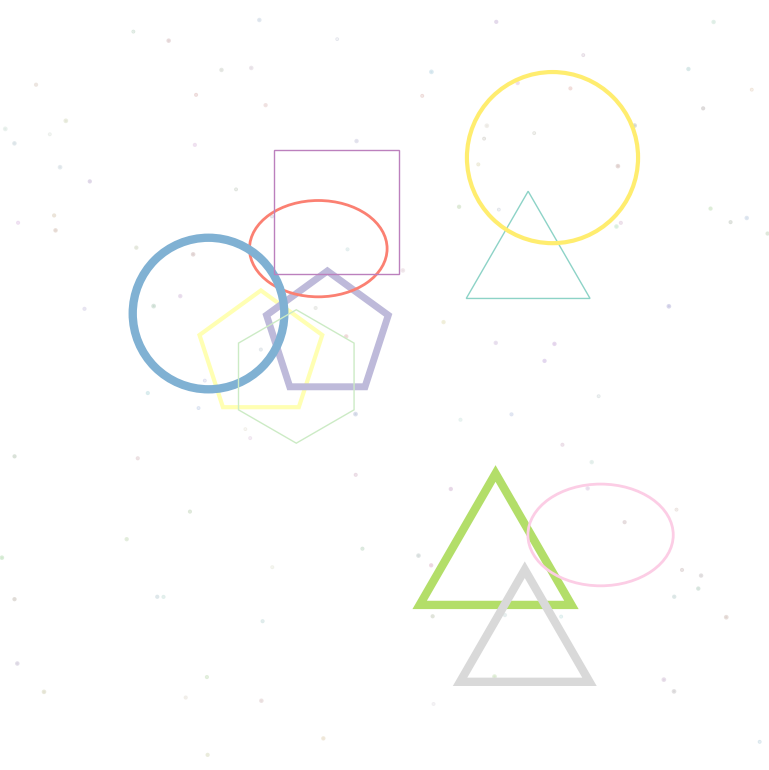[{"shape": "triangle", "thickness": 0.5, "radius": 0.46, "center": [0.686, 0.659]}, {"shape": "pentagon", "thickness": 1.5, "radius": 0.42, "center": [0.339, 0.539]}, {"shape": "pentagon", "thickness": 2.5, "radius": 0.42, "center": [0.425, 0.565]}, {"shape": "oval", "thickness": 1, "radius": 0.45, "center": [0.413, 0.677]}, {"shape": "circle", "thickness": 3, "radius": 0.49, "center": [0.271, 0.593]}, {"shape": "triangle", "thickness": 3, "radius": 0.57, "center": [0.644, 0.271]}, {"shape": "oval", "thickness": 1, "radius": 0.47, "center": [0.78, 0.305]}, {"shape": "triangle", "thickness": 3, "radius": 0.49, "center": [0.682, 0.163]}, {"shape": "square", "thickness": 0.5, "radius": 0.4, "center": [0.437, 0.725]}, {"shape": "hexagon", "thickness": 0.5, "radius": 0.43, "center": [0.385, 0.511]}, {"shape": "circle", "thickness": 1.5, "radius": 0.56, "center": [0.718, 0.795]}]